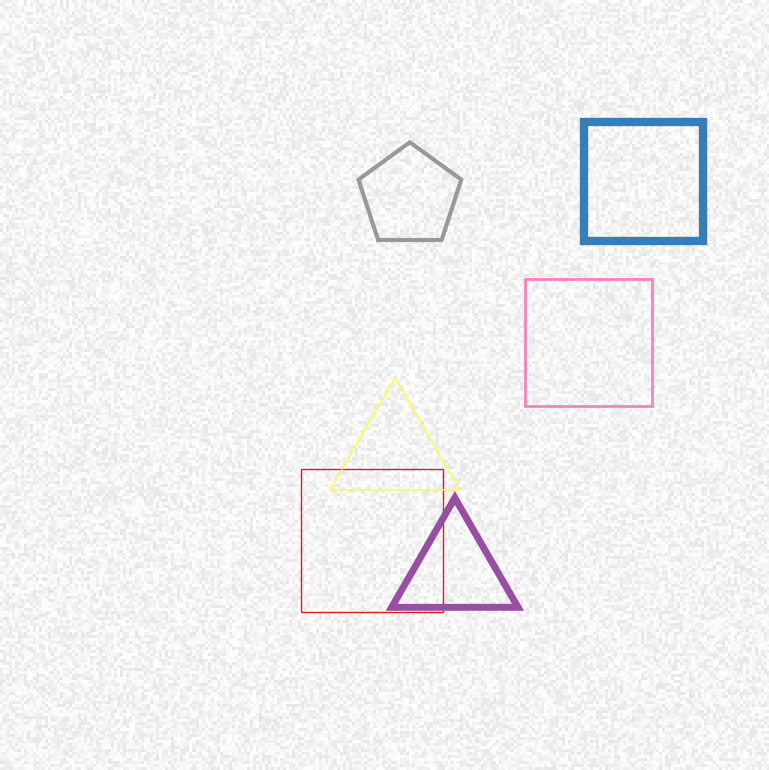[{"shape": "square", "thickness": 0.5, "radius": 0.46, "center": [0.483, 0.298]}, {"shape": "square", "thickness": 3, "radius": 0.39, "center": [0.836, 0.765]}, {"shape": "triangle", "thickness": 2.5, "radius": 0.47, "center": [0.591, 0.259]}, {"shape": "triangle", "thickness": 0.5, "radius": 0.49, "center": [0.513, 0.412]}, {"shape": "square", "thickness": 1, "radius": 0.41, "center": [0.764, 0.555]}, {"shape": "pentagon", "thickness": 1.5, "radius": 0.35, "center": [0.532, 0.745]}]